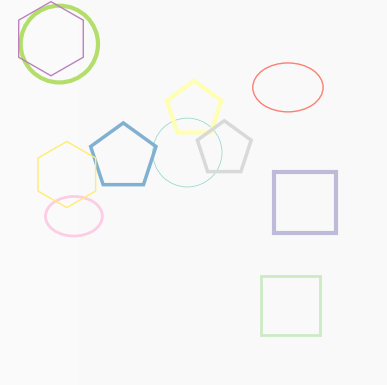[{"shape": "circle", "thickness": 0.5, "radius": 0.45, "center": [0.484, 0.604]}, {"shape": "pentagon", "thickness": 3, "radius": 0.37, "center": [0.501, 0.716]}, {"shape": "square", "thickness": 3, "radius": 0.4, "center": [0.787, 0.474]}, {"shape": "oval", "thickness": 1, "radius": 0.45, "center": [0.743, 0.773]}, {"shape": "pentagon", "thickness": 2.5, "radius": 0.44, "center": [0.318, 0.592]}, {"shape": "circle", "thickness": 3, "radius": 0.5, "center": [0.153, 0.886]}, {"shape": "oval", "thickness": 2, "radius": 0.37, "center": [0.191, 0.438]}, {"shape": "pentagon", "thickness": 2.5, "radius": 0.37, "center": [0.579, 0.613]}, {"shape": "hexagon", "thickness": 1, "radius": 0.48, "center": [0.132, 0.899]}, {"shape": "square", "thickness": 2, "radius": 0.38, "center": [0.75, 0.206]}, {"shape": "hexagon", "thickness": 1, "radius": 0.43, "center": [0.172, 0.547]}]